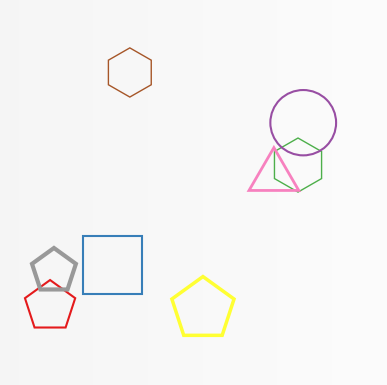[{"shape": "pentagon", "thickness": 1.5, "radius": 0.34, "center": [0.129, 0.204]}, {"shape": "square", "thickness": 1.5, "radius": 0.38, "center": [0.291, 0.312]}, {"shape": "hexagon", "thickness": 1, "radius": 0.35, "center": [0.769, 0.571]}, {"shape": "circle", "thickness": 1.5, "radius": 0.42, "center": [0.783, 0.681]}, {"shape": "pentagon", "thickness": 2.5, "radius": 0.42, "center": [0.524, 0.197]}, {"shape": "hexagon", "thickness": 1, "radius": 0.32, "center": [0.335, 0.812]}, {"shape": "triangle", "thickness": 2, "radius": 0.37, "center": [0.707, 0.542]}, {"shape": "pentagon", "thickness": 3, "radius": 0.3, "center": [0.139, 0.296]}]